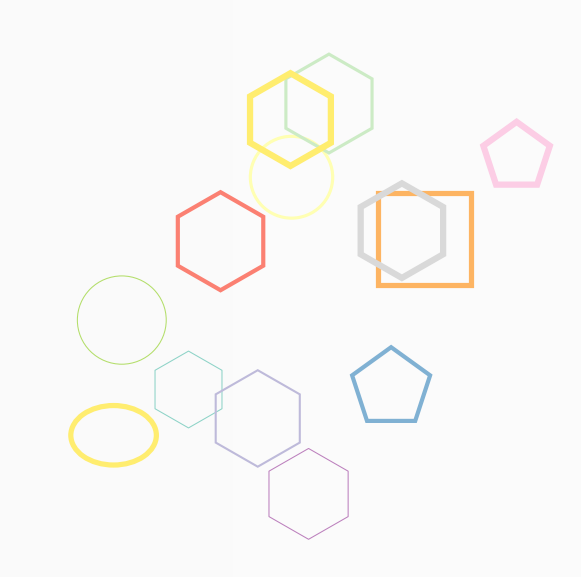[{"shape": "hexagon", "thickness": 0.5, "radius": 0.33, "center": [0.324, 0.325]}, {"shape": "circle", "thickness": 1.5, "radius": 0.35, "center": [0.502, 0.692]}, {"shape": "hexagon", "thickness": 1, "radius": 0.42, "center": [0.443, 0.275]}, {"shape": "hexagon", "thickness": 2, "radius": 0.42, "center": [0.379, 0.581]}, {"shape": "pentagon", "thickness": 2, "radius": 0.35, "center": [0.673, 0.327]}, {"shape": "square", "thickness": 2.5, "radius": 0.4, "center": [0.73, 0.586]}, {"shape": "circle", "thickness": 0.5, "radius": 0.38, "center": [0.21, 0.445]}, {"shape": "pentagon", "thickness": 3, "radius": 0.3, "center": [0.889, 0.728]}, {"shape": "hexagon", "thickness": 3, "radius": 0.41, "center": [0.691, 0.6]}, {"shape": "hexagon", "thickness": 0.5, "radius": 0.39, "center": [0.531, 0.144]}, {"shape": "hexagon", "thickness": 1.5, "radius": 0.43, "center": [0.566, 0.82]}, {"shape": "oval", "thickness": 2.5, "radius": 0.37, "center": [0.195, 0.245]}, {"shape": "hexagon", "thickness": 3, "radius": 0.4, "center": [0.5, 0.792]}]